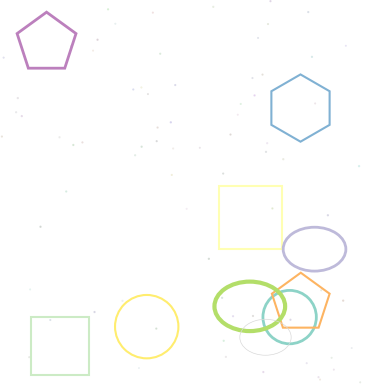[{"shape": "circle", "thickness": 2, "radius": 0.35, "center": [0.752, 0.176]}, {"shape": "square", "thickness": 1.5, "radius": 0.41, "center": [0.651, 0.434]}, {"shape": "oval", "thickness": 2, "radius": 0.41, "center": [0.817, 0.353]}, {"shape": "hexagon", "thickness": 1.5, "radius": 0.44, "center": [0.781, 0.719]}, {"shape": "pentagon", "thickness": 1.5, "radius": 0.39, "center": [0.781, 0.213]}, {"shape": "oval", "thickness": 3, "radius": 0.46, "center": [0.649, 0.204]}, {"shape": "oval", "thickness": 0.5, "radius": 0.33, "center": [0.69, 0.124]}, {"shape": "pentagon", "thickness": 2, "radius": 0.4, "center": [0.121, 0.888]}, {"shape": "square", "thickness": 1.5, "radius": 0.37, "center": [0.156, 0.101]}, {"shape": "circle", "thickness": 1.5, "radius": 0.41, "center": [0.381, 0.152]}]